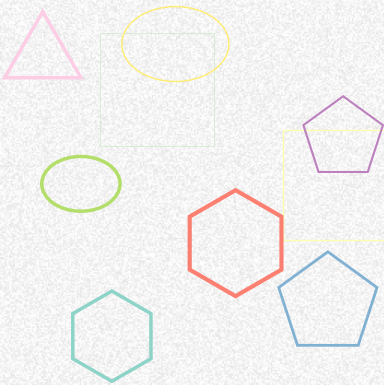[{"shape": "hexagon", "thickness": 2.5, "radius": 0.59, "center": [0.291, 0.127]}, {"shape": "square", "thickness": 1, "radius": 0.71, "center": [0.877, 0.519]}, {"shape": "hexagon", "thickness": 3, "radius": 0.69, "center": [0.612, 0.368]}, {"shape": "pentagon", "thickness": 2, "radius": 0.67, "center": [0.852, 0.212]}, {"shape": "oval", "thickness": 2.5, "radius": 0.51, "center": [0.21, 0.522]}, {"shape": "triangle", "thickness": 2.5, "radius": 0.57, "center": [0.111, 0.855]}, {"shape": "pentagon", "thickness": 1.5, "radius": 0.54, "center": [0.891, 0.641]}, {"shape": "square", "thickness": 0.5, "radius": 0.74, "center": [0.409, 0.768]}, {"shape": "oval", "thickness": 1, "radius": 0.7, "center": [0.455, 0.886]}]